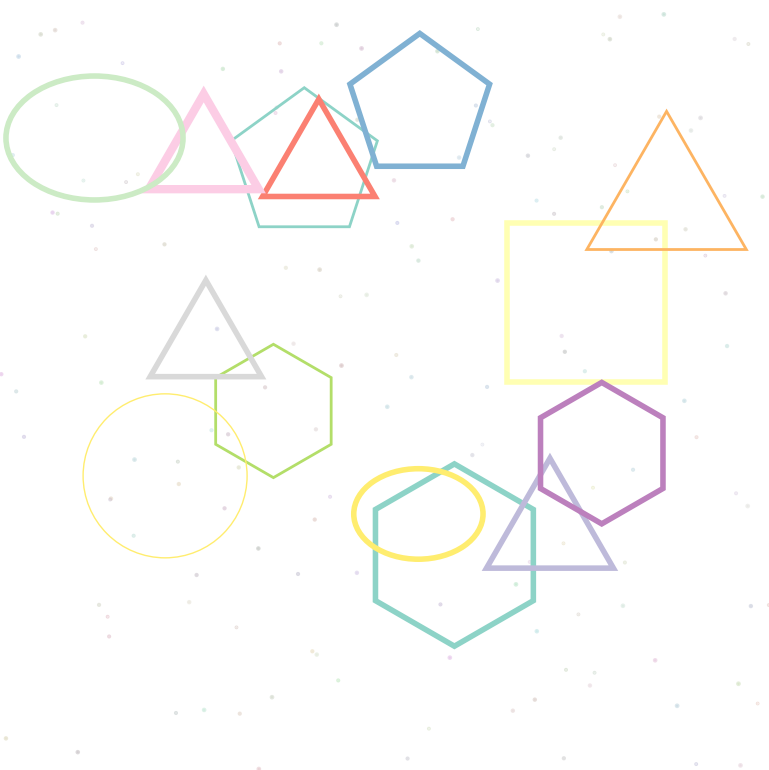[{"shape": "pentagon", "thickness": 1, "radius": 0.5, "center": [0.395, 0.786]}, {"shape": "hexagon", "thickness": 2, "radius": 0.59, "center": [0.59, 0.279]}, {"shape": "square", "thickness": 2, "radius": 0.52, "center": [0.761, 0.607]}, {"shape": "triangle", "thickness": 2, "radius": 0.48, "center": [0.714, 0.31]}, {"shape": "triangle", "thickness": 2, "radius": 0.42, "center": [0.414, 0.787]}, {"shape": "pentagon", "thickness": 2, "radius": 0.48, "center": [0.545, 0.861]}, {"shape": "triangle", "thickness": 1, "radius": 0.6, "center": [0.866, 0.736]}, {"shape": "hexagon", "thickness": 1, "radius": 0.43, "center": [0.355, 0.466]}, {"shape": "triangle", "thickness": 3, "radius": 0.41, "center": [0.265, 0.796]}, {"shape": "triangle", "thickness": 2, "radius": 0.42, "center": [0.267, 0.553]}, {"shape": "hexagon", "thickness": 2, "radius": 0.46, "center": [0.781, 0.412]}, {"shape": "oval", "thickness": 2, "radius": 0.57, "center": [0.123, 0.821]}, {"shape": "circle", "thickness": 0.5, "radius": 0.53, "center": [0.214, 0.382]}, {"shape": "oval", "thickness": 2, "radius": 0.42, "center": [0.543, 0.333]}]